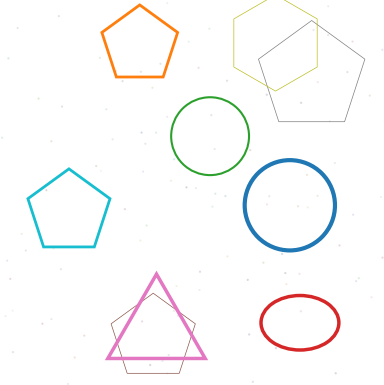[{"shape": "circle", "thickness": 3, "radius": 0.59, "center": [0.753, 0.467]}, {"shape": "pentagon", "thickness": 2, "radius": 0.52, "center": [0.363, 0.884]}, {"shape": "circle", "thickness": 1.5, "radius": 0.51, "center": [0.546, 0.646]}, {"shape": "oval", "thickness": 2.5, "radius": 0.51, "center": [0.779, 0.162]}, {"shape": "pentagon", "thickness": 0.5, "radius": 0.58, "center": [0.398, 0.123]}, {"shape": "triangle", "thickness": 2.5, "radius": 0.73, "center": [0.407, 0.142]}, {"shape": "pentagon", "thickness": 0.5, "radius": 0.73, "center": [0.81, 0.801]}, {"shape": "hexagon", "thickness": 0.5, "radius": 0.62, "center": [0.716, 0.888]}, {"shape": "pentagon", "thickness": 2, "radius": 0.56, "center": [0.179, 0.449]}]